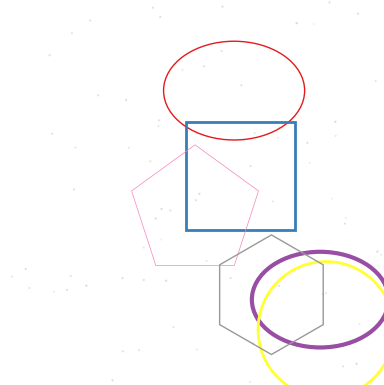[{"shape": "oval", "thickness": 1, "radius": 0.92, "center": [0.608, 0.765]}, {"shape": "square", "thickness": 2, "radius": 0.7, "center": [0.625, 0.543]}, {"shape": "oval", "thickness": 3, "radius": 0.89, "center": [0.832, 0.222]}, {"shape": "circle", "thickness": 2, "radius": 0.88, "center": [0.847, 0.144]}, {"shape": "pentagon", "thickness": 0.5, "radius": 0.87, "center": [0.507, 0.45]}, {"shape": "hexagon", "thickness": 1, "radius": 0.78, "center": [0.705, 0.235]}]